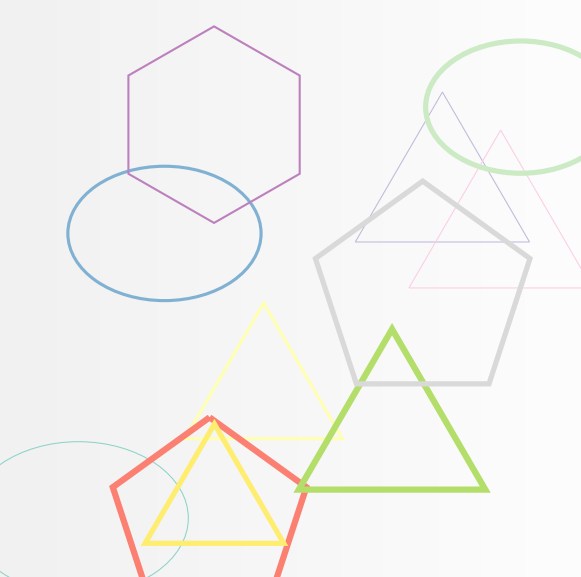[{"shape": "oval", "thickness": 0.5, "radius": 0.94, "center": [0.135, 0.102]}, {"shape": "triangle", "thickness": 1.5, "radius": 0.78, "center": [0.454, 0.318]}, {"shape": "triangle", "thickness": 0.5, "radius": 0.87, "center": [0.761, 0.667]}, {"shape": "pentagon", "thickness": 3, "radius": 0.88, "center": [0.361, 0.101]}, {"shape": "oval", "thickness": 1.5, "radius": 0.83, "center": [0.283, 0.595]}, {"shape": "triangle", "thickness": 3, "radius": 0.93, "center": [0.675, 0.244]}, {"shape": "triangle", "thickness": 0.5, "radius": 0.91, "center": [0.861, 0.592]}, {"shape": "pentagon", "thickness": 2.5, "radius": 0.97, "center": [0.727, 0.491]}, {"shape": "hexagon", "thickness": 1, "radius": 0.85, "center": [0.368, 0.783]}, {"shape": "oval", "thickness": 2.5, "radius": 0.82, "center": [0.896, 0.814]}, {"shape": "triangle", "thickness": 2.5, "radius": 0.69, "center": [0.369, 0.127]}]